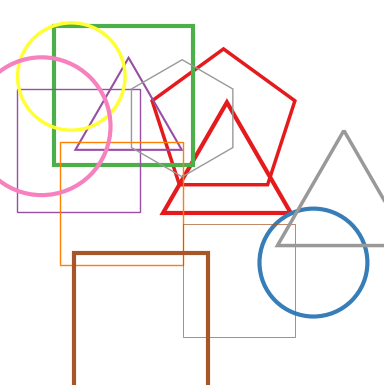[{"shape": "pentagon", "thickness": 2.5, "radius": 0.97, "center": [0.581, 0.678]}, {"shape": "triangle", "thickness": 3, "radius": 0.96, "center": [0.589, 0.543]}, {"shape": "circle", "thickness": 3, "radius": 0.7, "center": [0.814, 0.318]}, {"shape": "square", "thickness": 3, "radius": 0.9, "center": [0.321, 0.752]}, {"shape": "triangle", "thickness": 1.5, "radius": 0.8, "center": [0.334, 0.691]}, {"shape": "square", "thickness": 1, "radius": 0.8, "center": [0.205, 0.609]}, {"shape": "square", "thickness": 1, "radius": 0.8, "center": [0.315, 0.472]}, {"shape": "circle", "thickness": 2.5, "radius": 0.7, "center": [0.185, 0.801]}, {"shape": "square", "thickness": 3, "radius": 0.88, "center": [0.366, 0.167]}, {"shape": "square", "thickness": 0.5, "radius": 0.73, "center": [0.621, 0.272]}, {"shape": "circle", "thickness": 3, "radius": 0.89, "center": [0.108, 0.672]}, {"shape": "triangle", "thickness": 2.5, "radius": 1.0, "center": [0.893, 0.462]}, {"shape": "hexagon", "thickness": 1, "radius": 0.76, "center": [0.473, 0.693]}]